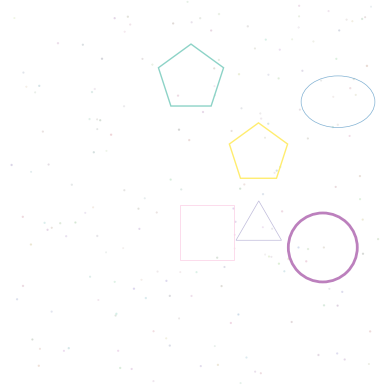[{"shape": "pentagon", "thickness": 1, "radius": 0.44, "center": [0.496, 0.797]}, {"shape": "triangle", "thickness": 0.5, "radius": 0.34, "center": [0.672, 0.41]}, {"shape": "oval", "thickness": 0.5, "radius": 0.48, "center": [0.878, 0.736]}, {"shape": "square", "thickness": 0.5, "radius": 0.35, "center": [0.538, 0.396]}, {"shape": "circle", "thickness": 2, "radius": 0.45, "center": [0.838, 0.357]}, {"shape": "pentagon", "thickness": 1, "radius": 0.4, "center": [0.671, 0.601]}]